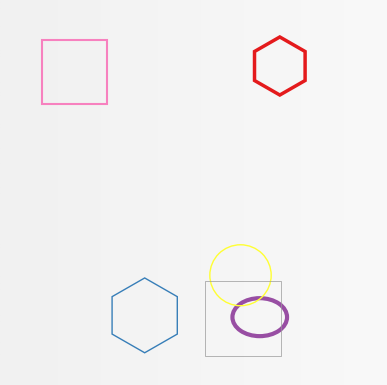[{"shape": "hexagon", "thickness": 2.5, "radius": 0.38, "center": [0.722, 0.829]}, {"shape": "hexagon", "thickness": 1, "radius": 0.49, "center": [0.373, 0.181]}, {"shape": "oval", "thickness": 3, "radius": 0.35, "center": [0.67, 0.176]}, {"shape": "circle", "thickness": 1, "radius": 0.4, "center": [0.621, 0.285]}, {"shape": "square", "thickness": 1.5, "radius": 0.42, "center": [0.192, 0.812]}, {"shape": "square", "thickness": 0.5, "radius": 0.49, "center": [0.627, 0.172]}]